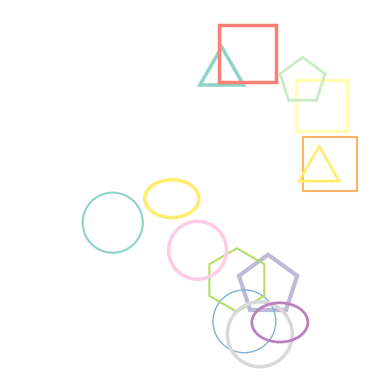[{"shape": "triangle", "thickness": 2.5, "radius": 0.33, "center": [0.576, 0.812]}, {"shape": "circle", "thickness": 1.5, "radius": 0.39, "center": [0.293, 0.422]}, {"shape": "square", "thickness": 2.5, "radius": 0.33, "center": [0.834, 0.727]}, {"shape": "pentagon", "thickness": 3, "radius": 0.4, "center": [0.696, 0.259]}, {"shape": "square", "thickness": 2.5, "radius": 0.37, "center": [0.643, 0.86]}, {"shape": "circle", "thickness": 1, "radius": 0.41, "center": [0.635, 0.165]}, {"shape": "square", "thickness": 1.5, "radius": 0.35, "center": [0.857, 0.574]}, {"shape": "hexagon", "thickness": 1.5, "radius": 0.41, "center": [0.615, 0.273]}, {"shape": "circle", "thickness": 2.5, "radius": 0.38, "center": [0.513, 0.35]}, {"shape": "circle", "thickness": 2.5, "radius": 0.42, "center": [0.675, 0.132]}, {"shape": "oval", "thickness": 2, "radius": 0.36, "center": [0.727, 0.163]}, {"shape": "pentagon", "thickness": 2, "radius": 0.31, "center": [0.786, 0.789]}, {"shape": "oval", "thickness": 2.5, "radius": 0.35, "center": [0.446, 0.484]}, {"shape": "triangle", "thickness": 2, "radius": 0.3, "center": [0.829, 0.56]}]